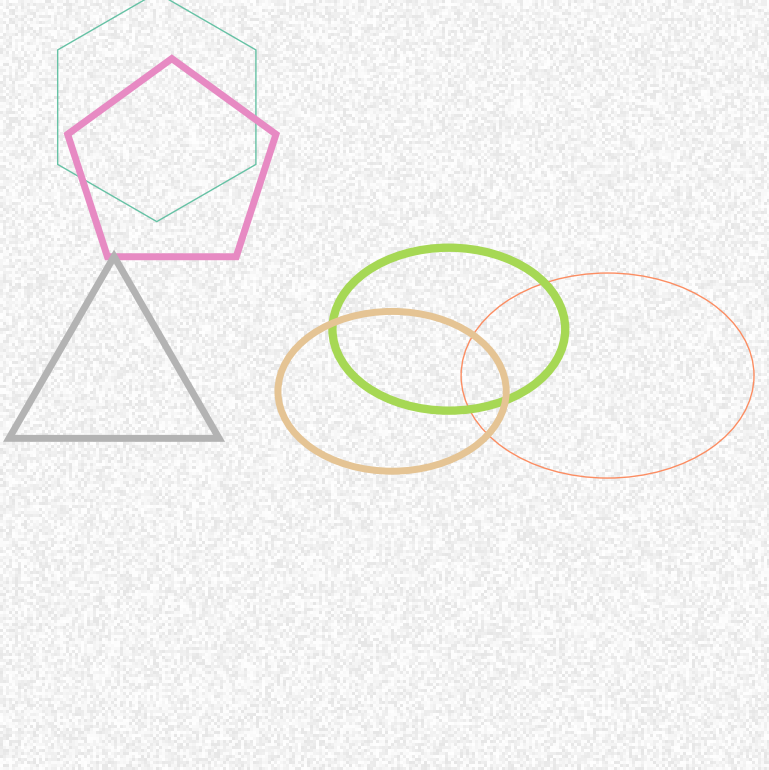[{"shape": "hexagon", "thickness": 0.5, "radius": 0.74, "center": [0.204, 0.861]}, {"shape": "oval", "thickness": 0.5, "radius": 0.95, "center": [0.789, 0.512]}, {"shape": "pentagon", "thickness": 2.5, "radius": 0.71, "center": [0.223, 0.782]}, {"shape": "oval", "thickness": 3, "radius": 0.76, "center": [0.583, 0.572]}, {"shape": "oval", "thickness": 2.5, "radius": 0.74, "center": [0.509, 0.492]}, {"shape": "triangle", "thickness": 2.5, "radius": 0.79, "center": [0.148, 0.509]}]